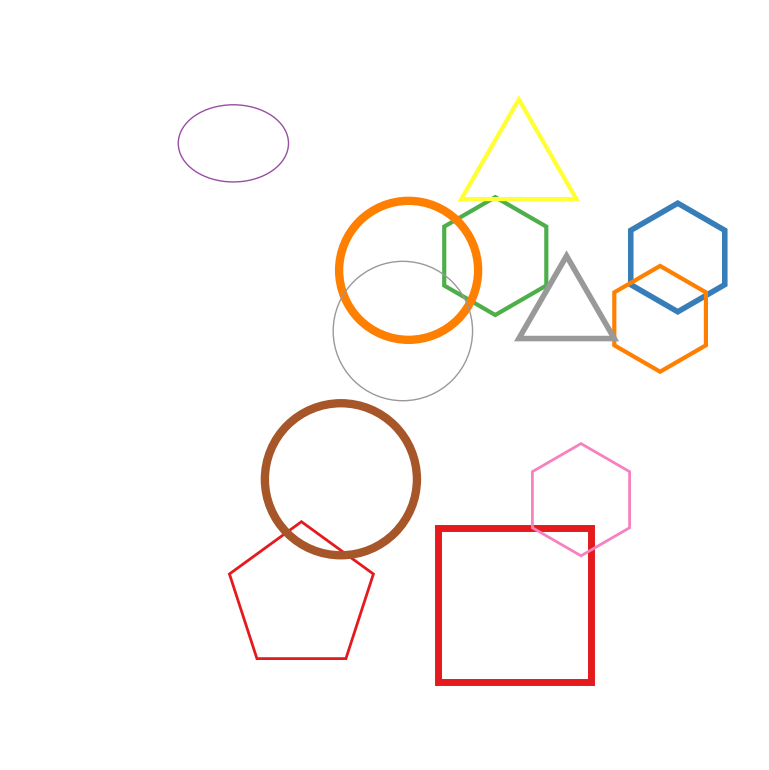[{"shape": "square", "thickness": 2.5, "radius": 0.5, "center": [0.668, 0.215]}, {"shape": "pentagon", "thickness": 1, "radius": 0.49, "center": [0.391, 0.224]}, {"shape": "hexagon", "thickness": 2, "radius": 0.35, "center": [0.88, 0.666]}, {"shape": "hexagon", "thickness": 1.5, "radius": 0.38, "center": [0.643, 0.667]}, {"shape": "oval", "thickness": 0.5, "radius": 0.36, "center": [0.303, 0.814]}, {"shape": "circle", "thickness": 3, "radius": 0.45, "center": [0.531, 0.649]}, {"shape": "hexagon", "thickness": 1.5, "radius": 0.34, "center": [0.857, 0.586]}, {"shape": "triangle", "thickness": 1.5, "radius": 0.43, "center": [0.674, 0.785]}, {"shape": "circle", "thickness": 3, "radius": 0.49, "center": [0.443, 0.378]}, {"shape": "hexagon", "thickness": 1, "radius": 0.36, "center": [0.755, 0.351]}, {"shape": "triangle", "thickness": 2, "radius": 0.36, "center": [0.736, 0.596]}, {"shape": "circle", "thickness": 0.5, "radius": 0.45, "center": [0.523, 0.57]}]